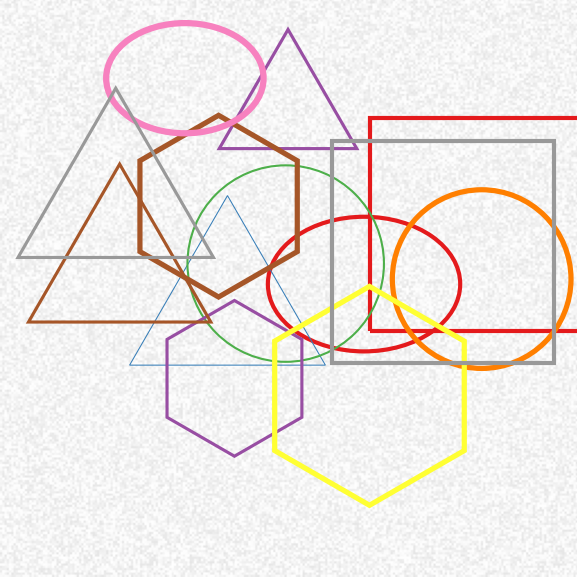[{"shape": "square", "thickness": 2, "radius": 0.92, "center": [0.826, 0.61]}, {"shape": "oval", "thickness": 2, "radius": 0.83, "center": [0.63, 0.507]}, {"shape": "triangle", "thickness": 0.5, "radius": 0.98, "center": [0.394, 0.465]}, {"shape": "circle", "thickness": 1, "radius": 0.85, "center": [0.495, 0.543]}, {"shape": "hexagon", "thickness": 1.5, "radius": 0.67, "center": [0.406, 0.344]}, {"shape": "triangle", "thickness": 1.5, "radius": 0.69, "center": [0.499, 0.811]}, {"shape": "circle", "thickness": 2.5, "radius": 0.77, "center": [0.834, 0.516]}, {"shape": "hexagon", "thickness": 2.5, "radius": 0.95, "center": [0.64, 0.314]}, {"shape": "triangle", "thickness": 1.5, "radius": 0.91, "center": [0.207, 0.533]}, {"shape": "hexagon", "thickness": 2.5, "radius": 0.79, "center": [0.379, 0.642]}, {"shape": "oval", "thickness": 3, "radius": 0.68, "center": [0.32, 0.864]}, {"shape": "triangle", "thickness": 1.5, "radius": 0.98, "center": [0.2, 0.651]}, {"shape": "square", "thickness": 2, "radius": 0.96, "center": [0.767, 0.563]}]